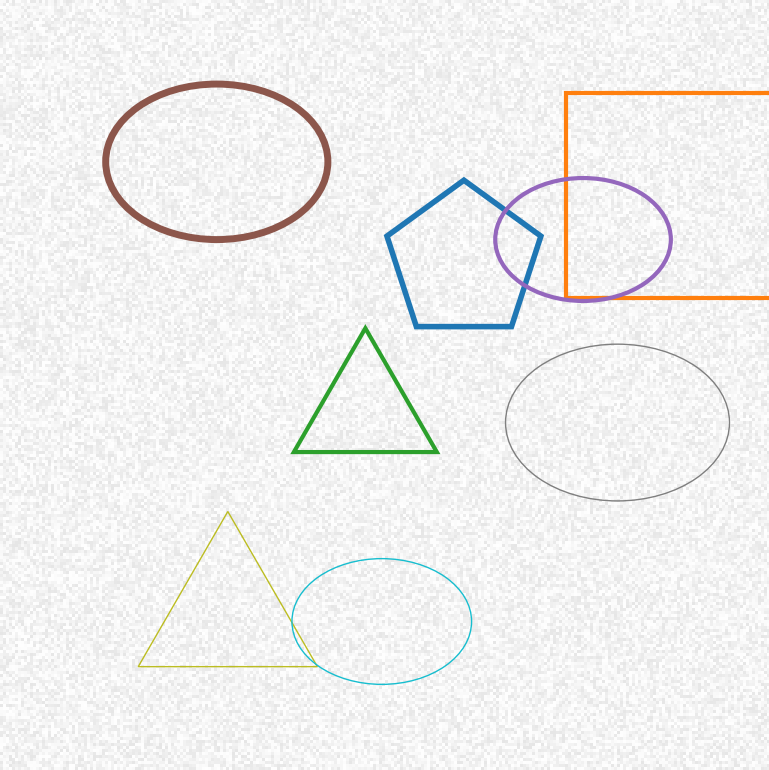[{"shape": "pentagon", "thickness": 2, "radius": 0.53, "center": [0.603, 0.661]}, {"shape": "square", "thickness": 1.5, "radius": 0.67, "center": [0.869, 0.746]}, {"shape": "triangle", "thickness": 1.5, "radius": 0.54, "center": [0.474, 0.467]}, {"shape": "oval", "thickness": 1.5, "radius": 0.57, "center": [0.757, 0.689]}, {"shape": "oval", "thickness": 2.5, "radius": 0.72, "center": [0.282, 0.79]}, {"shape": "oval", "thickness": 0.5, "radius": 0.73, "center": [0.802, 0.451]}, {"shape": "triangle", "thickness": 0.5, "radius": 0.67, "center": [0.296, 0.201]}, {"shape": "oval", "thickness": 0.5, "radius": 0.58, "center": [0.496, 0.193]}]